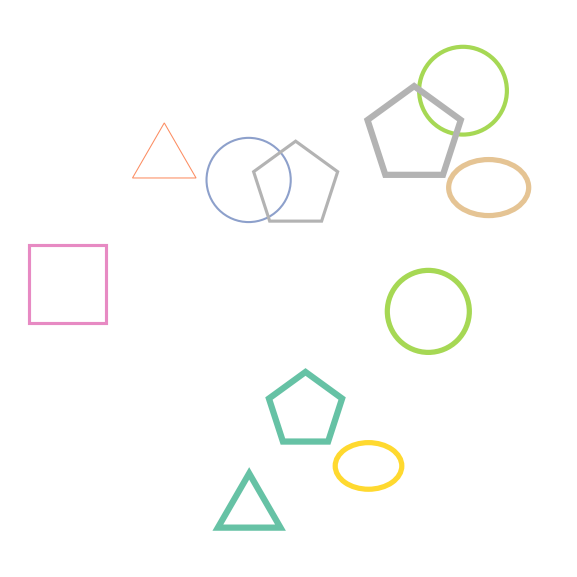[{"shape": "pentagon", "thickness": 3, "radius": 0.33, "center": [0.529, 0.288]}, {"shape": "triangle", "thickness": 3, "radius": 0.31, "center": [0.431, 0.117]}, {"shape": "triangle", "thickness": 0.5, "radius": 0.32, "center": [0.284, 0.723]}, {"shape": "circle", "thickness": 1, "radius": 0.36, "center": [0.431, 0.688]}, {"shape": "square", "thickness": 1.5, "radius": 0.34, "center": [0.117, 0.508]}, {"shape": "circle", "thickness": 2, "radius": 0.38, "center": [0.802, 0.842]}, {"shape": "circle", "thickness": 2.5, "radius": 0.36, "center": [0.742, 0.46]}, {"shape": "oval", "thickness": 2.5, "radius": 0.29, "center": [0.638, 0.192]}, {"shape": "oval", "thickness": 2.5, "radius": 0.35, "center": [0.846, 0.674]}, {"shape": "pentagon", "thickness": 1.5, "radius": 0.38, "center": [0.512, 0.678]}, {"shape": "pentagon", "thickness": 3, "radius": 0.42, "center": [0.717, 0.765]}]